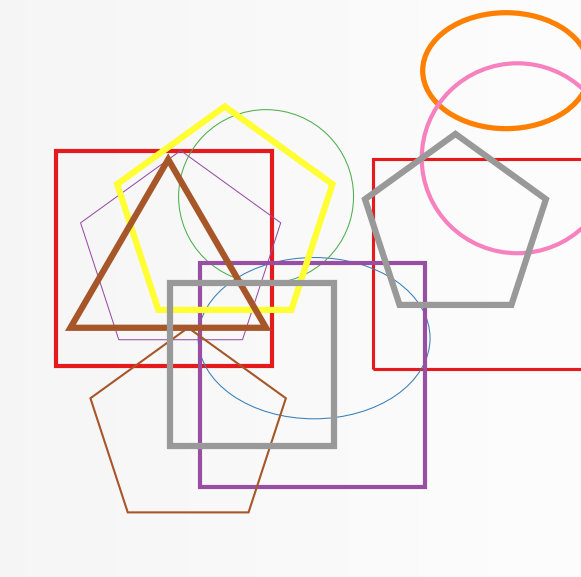[{"shape": "square", "thickness": 2, "radius": 0.93, "center": [0.283, 0.552]}, {"shape": "square", "thickness": 1.5, "radius": 0.91, "center": [0.823, 0.542]}, {"shape": "oval", "thickness": 0.5, "radius": 1.0, "center": [0.54, 0.414]}, {"shape": "circle", "thickness": 0.5, "radius": 0.75, "center": [0.458, 0.659]}, {"shape": "square", "thickness": 2, "radius": 0.97, "center": [0.538, 0.35]}, {"shape": "pentagon", "thickness": 0.5, "radius": 0.91, "center": [0.311, 0.557]}, {"shape": "oval", "thickness": 2.5, "radius": 0.72, "center": [0.871, 0.877]}, {"shape": "pentagon", "thickness": 3, "radius": 0.97, "center": [0.387, 0.62]}, {"shape": "pentagon", "thickness": 1, "radius": 0.88, "center": [0.324, 0.255]}, {"shape": "triangle", "thickness": 3, "radius": 0.97, "center": [0.289, 0.529]}, {"shape": "circle", "thickness": 2, "radius": 0.82, "center": [0.89, 0.725]}, {"shape": "square", "thickness": 3, "radius": 0.71, "center": [0.434, 0.368]}, {"shape": "pentagon", "thickness": 3, "radius": 0.82, "center": [0.784, 0.604]}]